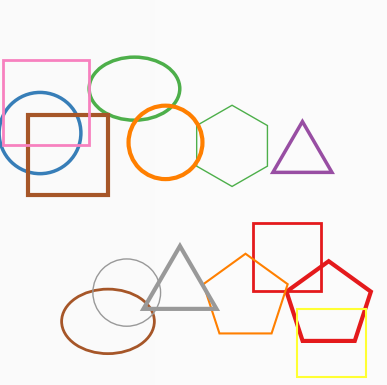[{"shape": "square", "thickness": 2, "radius": 0.44, "center": [0.74, 0.333]}, {"shape": "pentagon", "thickness": 3, "radius": 0.57, "center": [0.848, 0.207]}, {"shape": "circle", "thickness": 2.5, "radius": 0.53, "center": [0.103, 0.654]}, {"shape": "hexagon", "thickness": 1, "radius": 0.53, "center": [0.599, 0.621]}, {"shape": "oval", "thickness": 2.5, "radius": 0.58, "center": [0.347, 0.77]}, {"shape": "triangle", "thickness": 2.5, "radius": 0.44, "center": [0.78, 0.596]}, {"shape": "circle", "thickness": 3, "radius": 0.48, "center": [0.427, 0.63]}, {"shape": "pentagon", "thickness": 1.5, "radius": 0.57, "center": [0.634, 0.227]}, {"shape": "square", "thickness": 1.5, "radius": 0.44, "center": [0.855, 0.108]}, {"shape": "oval", "thickness": 2, "radius": 0.6, "center": [0.279, 0.165]}, {"shape": "square", "thickness": 3, "radius": 0.52, "center": [0.176, 0.597]}, {"shape": "square", "thickness": 2, "radius": 0.55, "center": [0.119, 0.735]}, {"shape": "circle", "thickness": 1, "radius": 0.44, "center": [0.327, 0.24]}, {"shape": "triangle", "thickness": 3, "radius": 0.54, "center": [0.464, 0.252]}]